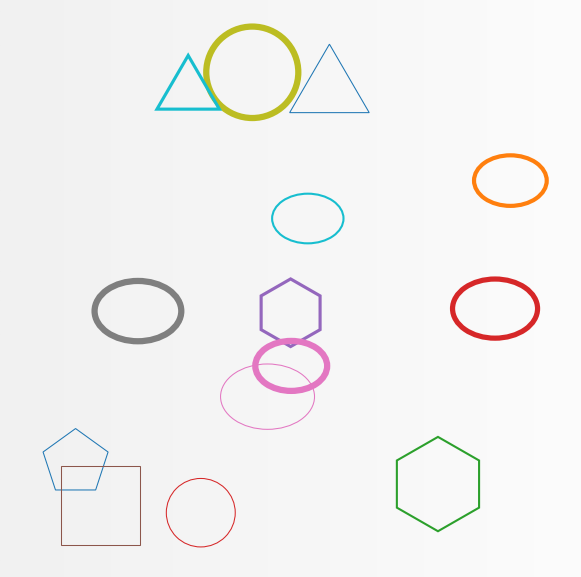[{"shape": "pentagon", "thickness": 0.5, "radius": 0.29, "center": [0.13, 0.198]}, {"shape": "triangle", "thickness": 0.5, "radius": 0.4, "center": [0.567, 0.844]}, {"shape": "oval", "thickness": 2, "radius": 0.31, "center": [0.878, 0.686]}, {"shape": "hexagon", "thickness": 1, "radius": 0.41, "center": [0.754, 0.161]}, {"shape": "oval", "thickness": 2.5, "radius": 0.37, "center": [0.852, 0.465]}, {"shape": "circle", "thickness": 0.5, "radius": 0.3, "center": [0.345, 0.111]}, {"shape": "hexagon", "thickness": 1.5, "radius": 0.29, "center": [0.5, 0.458]}, {"shape": "square", "thickness": 0.5, "radius": 0.34, "center": [0.172, 0.123]}, {"shape": "oval", "thickness": 3, "radius": 0.31, "center": [0.501, 0.366]}, {"shape": "oval", "thickness": 0.5, "radius": 0.4, "center": [0.46, 0.312]}, {"shape": "oval", "thickness": 3, "radius": 0.37, "center": [0.237, 0.46]}, {"shape": "circle", "thickness": 3, "radius": 0.4, "center": [0.434, 0.874]}, {"shape": "triangle", "thickness": 1.5, "radius": 0.31, "center": [0.324, 0.841]}, {"shape": "oval", "thickness": 1, "radius": 0.31, "center": [0.53, 0.621]}]